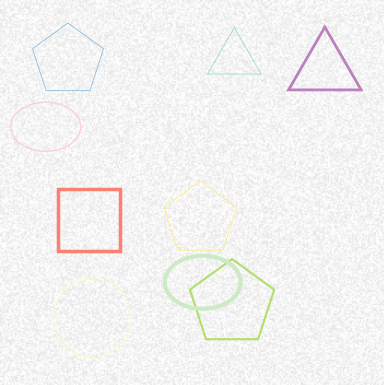[{"shape": "triangle", "thickness": 0.5, "radius": 0.4, "center": [0.609, 0.848]}, {"shape": "circle", "thickness": 0.5, "radius": 0.51, "center": [0.239, 0.175]}, {"shape": "square", "thickness": 2.5, "radius": 0.41, "center": [0.231, 0.429]}, {"shape": "pentagon", "thickness": 0.5, "radius": 0.48, "center": [0.177, 0.843]}, {"shape": "pentagon", "thickness": 1.5, "radius": 0.58, "center": [0.603, 0.212]}, {"shape": "oval", "thickness": 1, "radius": 0.46, "center": [0.119, 0.671]}, {"shape": "triangle", "thickness": 2, "radius": 0.54, "center": [0.844, 0.821]}, {"shape": "oval", "thickness": 3, "radius": 0.49, "center": [0.527, 0.267]}, {"shape": "pentagon", "thickness": 0.5, "radius": 0.5, "center": [0.52, 0.431]}]